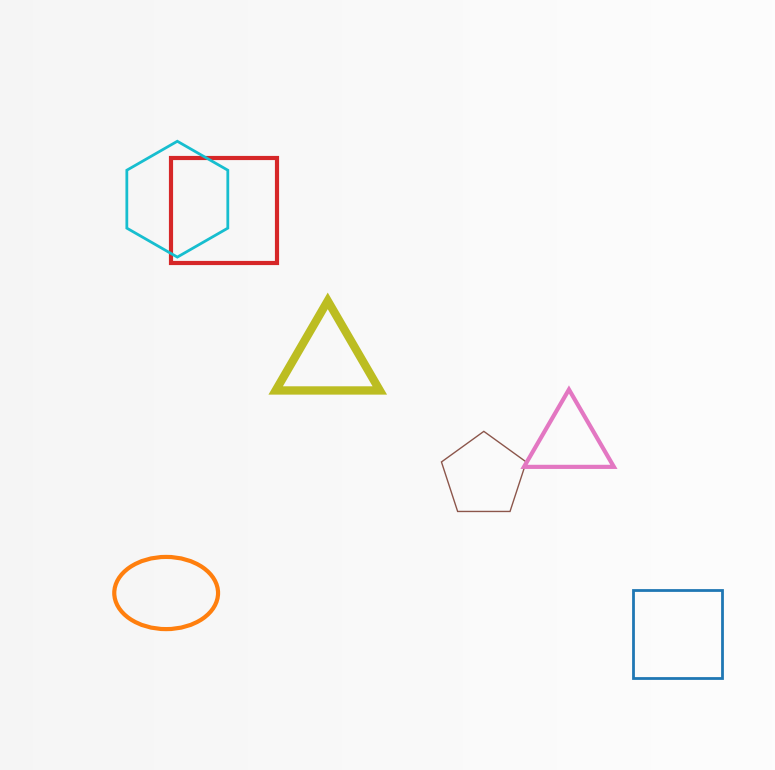[{"shape": "square", "thickness": 1, "radius": 0.29, "center": [0.874, 0.176]}, {"shape": "oval", "thickness": 1.5, "radius": 0.33, "center": [0.214, 0.23]}, {"shape": "square", "thickness": 1.5, "radius": 0.34, "center": [0.289, 0.727]}, {"shape": "pentagon", "thickness": 0.5, "radius": 0.29, "center": [0.624, 0.382]}, {"shape": "triangle", "thickness": 1.5, "radius": 0.33, "center": [0.734, 0.427]}, {"shape": "triangle", "thickness": 3, "radius": 0.39, "center": [0.423, 0.532]}, {"shape": "hexagon", "thickness": 1, "radius": 0.38, "center": [0.229, 0.741]}]